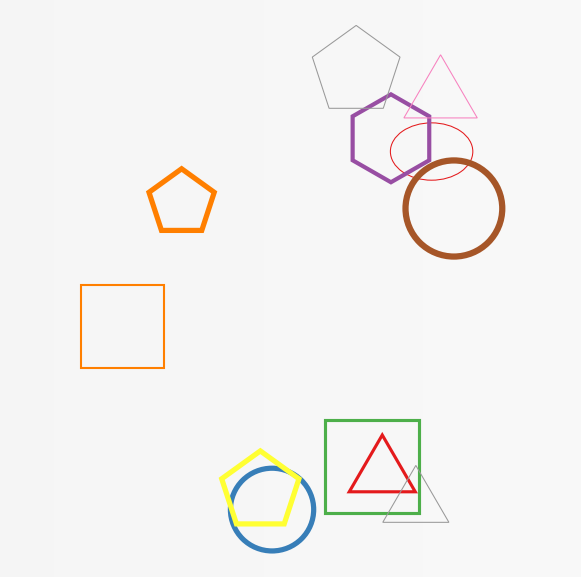[{"shape": "triangle", "thickness": 1.5, "radius": 0.33, "center": [0.658, 0.18]}, {"shape": "oval", "thickness": 0.5, "radius": 0.35, "center": [0.743, 0.737]}, {"shape": "circle", "thickness": 2.5, "radius": 0.36, "center": [0.468, 0.117]}, {"shape": "square", "thickness": 1.5, "radius": 0.4, "center": [0.64, 0.192]}, {"shape": "hexagon", "thickness": 2, "radius": 0.38, "center": [0.673, 0.76]}, {"shape": "pentagon", "thickness": 2.5, "radius": 0.3, "center": [0.312, 0.648]}, {"shape": "square", "thickness": 1, "radius": 0.36, "center": [0.211, 0.434]}, {"shape": "pentagon", "thickness": 2.5, "radius": 0.35, "center": [0.448, 0.148]}, {"shape": "circle", "thickness": 3, "radius": 0.42, "center": [0.781, 0.638]}, {"shape": "triangle", "thickness": 0.5, "radius": 0.36, "center": [0.758, 0.831]}, {"shape": "pentagon", "thickness": 0.5, "radius": 0.4, "center": [0.613, 0.876]}, {"shape": "triangle", "thickness": 0.5, "radius": 0.33, "center": [0.715, 0.128]}]